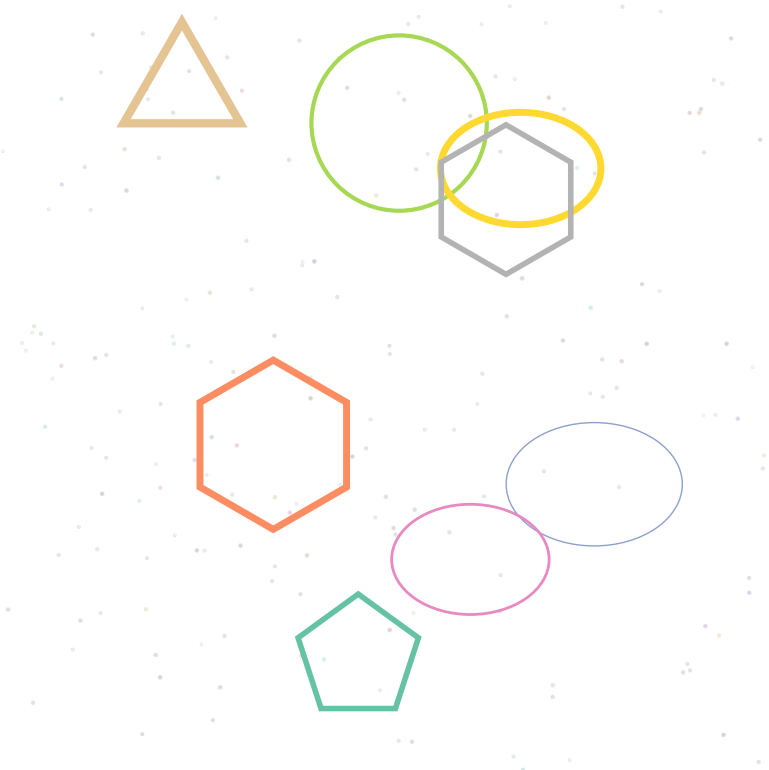[{"shape": "pentagon", "thickness": 2, "radius": 0.41, "center": [0.465, 0.146]}, {"shape": "hexagon", "thickness": 2.5, "radius": 0.55, "center": [0.355, 0.422]}, {"shape": "oval", "thickness": 0.5, "radius": 0.57, "center": [0.772, 0.371]}, {"shape": "oval", "thickness": 1, "radius": 0.51, "center": [0.611, 0.274]}, {"shape": "circle", "thickness": 1.5, "radius": 0.57, "center": [0.518, 0.84]}, {"shape": "oval", "thickness": 2.5, "radius": 0.52, "center": [0.676, 0.781]}, {"shape": "triangle", "thickness": 3, "radius": 0.44, "center": [0.236, 0.884]}, {"shape": "hexagon", "thickness": 2, "radius": 0.49, "center": [0.657, 0.741]}]